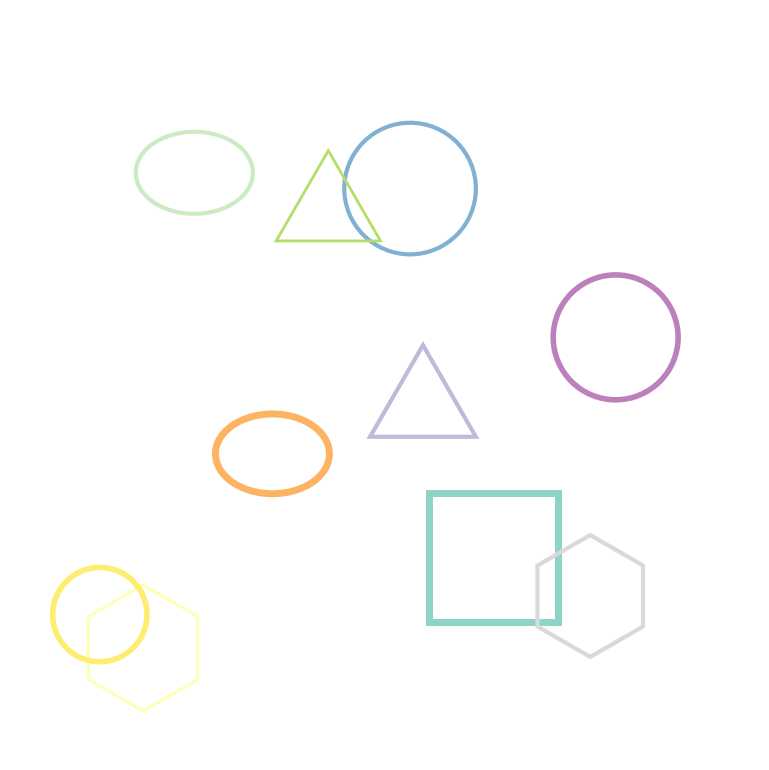[{"shape": "square", "thickness": 2.5, "radius": 0.42, "center": [0.641, 0.276]}, {"shape": "hexagon", "thickness": 1, "radius": 0.41, "center": [0.186, 0.158]}, {"shape": "triangle", "thickness": 1.5, "radius": 0.4, "center": [0.549, 0.472]}, {"shape": "circle", "thickness": 1.5, "radius": 0.43, "center": [0.533, 0.755]}, {"shape": "oval", "thickness": 2.5, "radius": 0.37, "center": [0.354, 0.411]}, {"shape": "triangle", "thickness": 1, "radius": 0.39, "center": [0.426, 0.726]}, {"shape": "hexagon", "thickness": 1.5, "radius": 0.4, "center": [0.767, 0.226]}, {"shape": "circle", "thickness": 2, "radius": 0.41, "center": [0.8, 0.562]}, {"shape": "oval", "thickness": 1.5, "radius": 0.38, "center": [0.252, 0.776]}, {"shape": "circle", "thickness": 2, "radius": 0.31, "center": [0.13, 0.202]}]